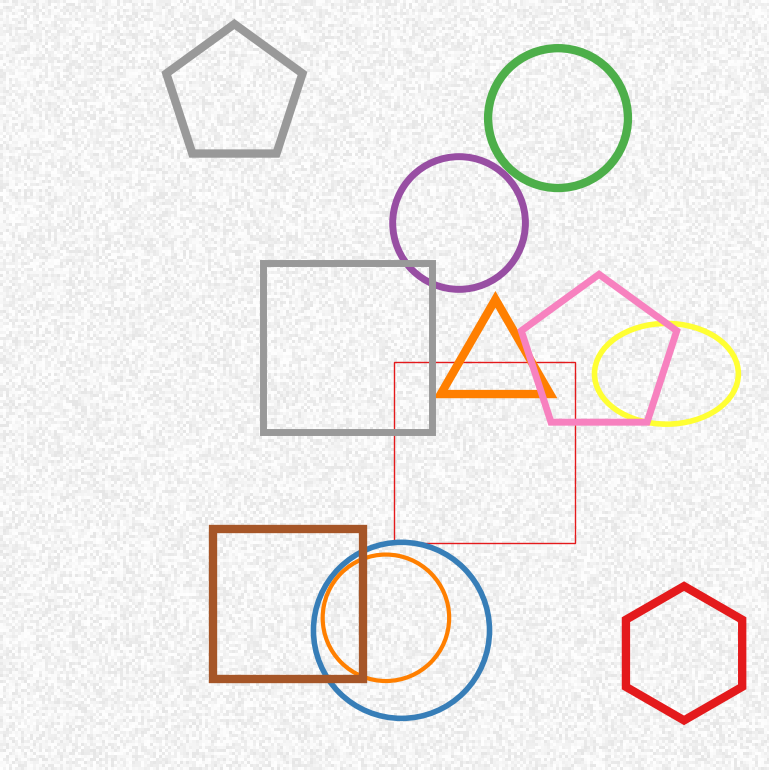[{"shape": "hexagon", "thickness": 3, "radius": 0.44, "center": [0.888, 0.152]}, {"shape": "square", "thickness": 0.5, "radius": 0.59, "center": [0.629, 0.412]}, {"shape": "circle", "thickness": 2, "radius": 0.57, "center": [0.521, 0.181]}, {"shape": "circle", "thickness": 3, "radius": 0.45, "center": [0.725, 0.847]}, {"shape": "circle", "thickness": 2.5, "radius": 0.43, "center": [0.596, 0.71]}, {"shape": "circle", "thickness": 1.5, "radius": 0.41, "center": [0.501, 0.198]}, {"shape": "triangle", "thickness": 3, "radius": 0.41, "center": [0.643, 0.529]}, {"shape": "oval", "thickness": 2, "radius": 0.47, "center": [0.865, 0.515]}, {"shape": "square", "thickness": 3, "radius": 0.49, "center": [0.374, 0.216]}, {"shape": "pentagon", "thickness": 2.5, "radius": 0.53, "center": [0.778, 0.538]}, {"shape": "square", "thickness": 2.5, "radius": 0.55, "center": [0.451, 0.549]}, {"shape": "pentagon", "thickness": 3, "radius": 0.46, "center": [0.304, 0.876]}]